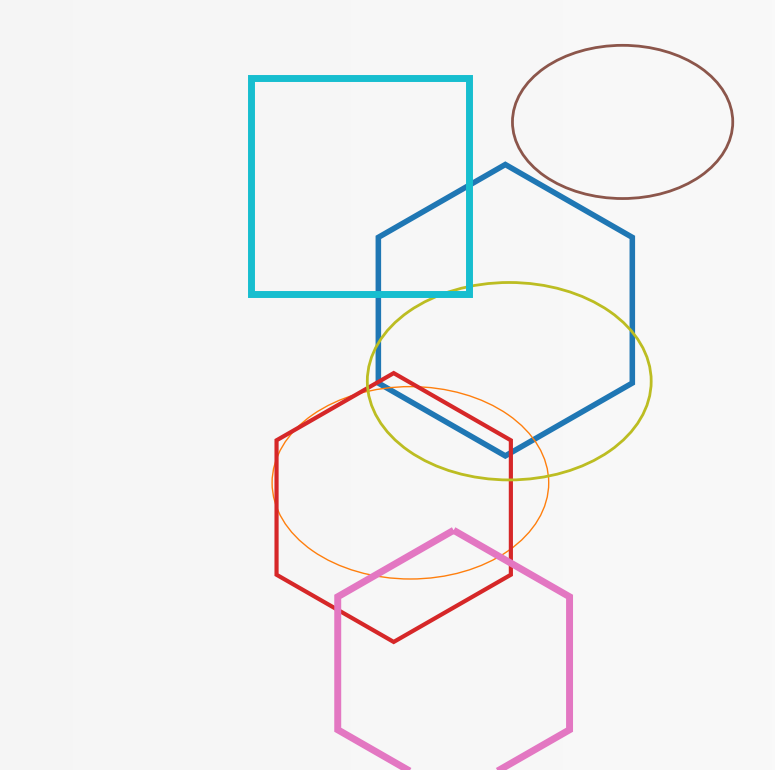[{"shape": "hexagon", "thickness": 2, "radius": 0.95, "center": [0.652, 0.597]}, {"shape": "oval", "thickness": 0.5, "radius": 0.89, "center": [0.53, 0.373]}, {"shape": "hexagon", "thickness": 1.5, "radius": 0.87, "center": [0.508, 0.341]}, {"shape": "oval", "thickness": 1, "radius": 0.71, "center": [0.803, 0.842]}, {"shape": "hexagon", "thickness": 2.5, "radius": 0.86, "center": [0.585, 0.139]}, {"shape": "oval", "thickness": 1, "radius": 0.92, "center": [0.657, 0.505]}, {"shape": "square", "thickness": 2.5, "radius": 0.7, "center": [0.464, 0.758]}]